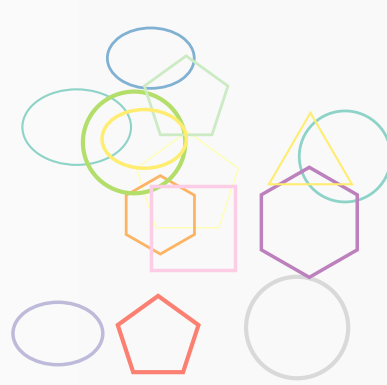[{"shape": "oval", "thickness": 1.5, "radius": 0.7, "center": [0.198, 0.67]}, {"shape": "circle", "thickness": 2, "radius": 0.59, "center": [0.89, 0.594]}, {"shape": "pentagon", "thickness": 1, "radius": 0.69, "center": [0.483, 0.52]}, {"shape": "oval", "thickness": 2.5, "radius": 0.58, "center": [0.149, 0.134]}, {"shape": "pentagon", "thickness": 3, "radius": 0.55, "center": [0.408, 0.122]}, {"shape": "oval", "thickness": 2, "radius": 0.56, "center": [0.389, 0.849]}, {"shape": "hexagon", "thickness": 2, "radius": 0.51, "center": [0.414, 0.442]}, {"shape": "circle", "thickness": 3, "radius": 0.66, "center": [0.346, 0.63]}, {"shape": "square", "thickness": 2.5, "radius": 0.54, "center": [0.499, 0.408]}, {"shape": "circle", "thickness": 3, "radius": 0.66, "center": [0.767, 0.149]}, {"shape": "hexagon", "thickness": 2.5, "radius": 0.71, "center": [0.798, 0.423]}, {"shape": "pentagon", "thickness": 2, "radius": 0.57, "center": [0.48, 0.742]}, {"shape": "triangle", "thickness": 1.5, "radius": 0.62, "center": [0.801, 0.583]}, {"shape": "oval", "thickness": 2.5, "radius": 0.54, "center": [0.372, 0.639]}]